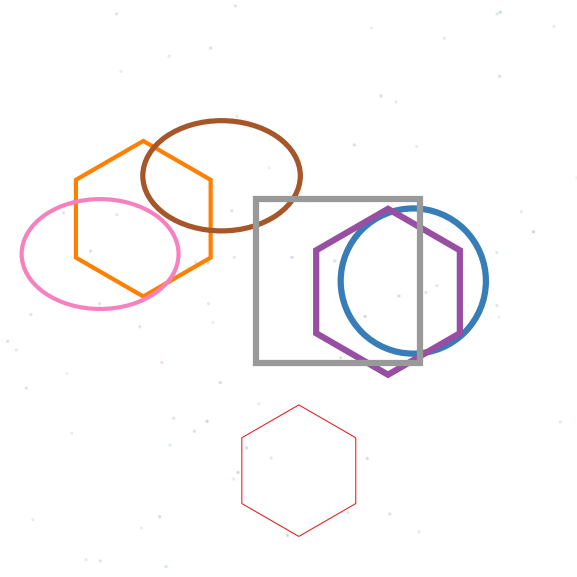[{"shape": "hexagon", "thickness": 0.5, "radius": 0.57, "center": [0.517, 0.184]}, {"shape": "circle", "thickness": 3, "radius": 0.63, "center": [0.716, 0.512]}, {"shape": "hexagon", "thickness": 3, "radius": 0.72, "center": [0.672, 0.494]}, {"shape": "hexagon", "thickness": 2, "radius": 0.67, "center": [0.248, 0.62]}, {"shape": "oval", "thickness": 2.5, "radius": 0.68, "center": [0.384, 0.695]}, {"shape": "oval", "thickness": 2, "radius": 0.68, "center": [0.173, 0.559]}, {"shape": "square", "thickness": 3, "radius": 0.71, "center": [0.586, 0.512]}]